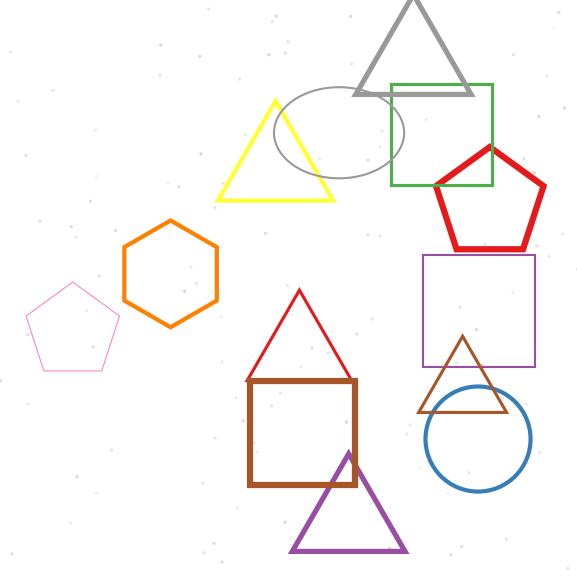[{"shape": "pentagon", "thickness": 3, "radius": 0.49, "center": [0.848, 0.647]}, {"shape": "triangle", "thickness": 1.5, "radius": 0.52, "center": [0.519, 0.392]}, {"shape": "circle", "thickness": 2, "radius": 0.45, "center": [0.828, 0.239]}, {"shape": "square", "thickness": 1.5, "radius": 0.44, "center": [0.765, 0.766]}, {"shape": "triangle", "thickness": 2.5, "radius": 0.56, "center": [0.604, 0.101]}, {"shape": "square", "thickness": 1, "radius": 0.48, "center": [0.83, 0.461]}, {"shape": "hexagon", "thickness": 2, "radius": 0.46, "center": [0.295, 0.525]}, {"shape": "triangle", "thickness": 2, "radius": 0.57, "center": [0.477, 0.709]}, {"shape": "square", "thickness": 3, "radius": 0.45, "center": [0.524, 0.249]}, {"shape": "triangle", "thickness": 1.5, "radius": 0.44, "center": [0.801, 0.329]}, {"shape": "pentagon", "thickness": 0.5, "radius": 0.43, "center": [0.126, 0.426]}, {"shape": "triangle", "thickness": 2.5, "radius": 0.58, "center": [0.716, 0.893]}, {"shape": "oval", "thickness": 1, "radius": 0.56, "center": [0.587, 0.769]}]